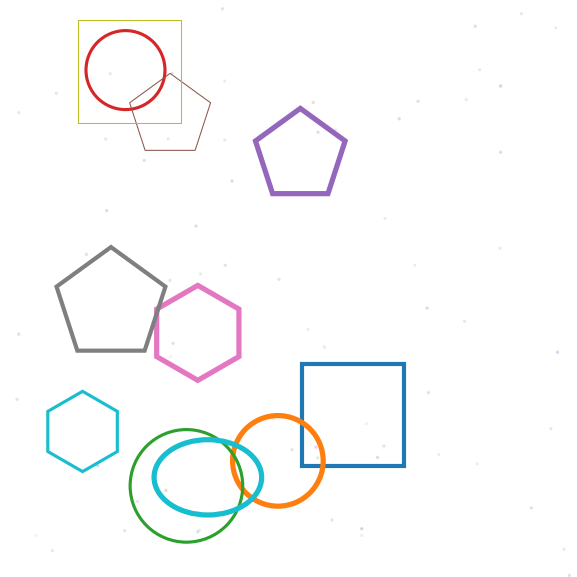[{"shape": "square", "thickness": 2, "radius": 0.44, "center": [0.611, 0.281]}, {"shape": "circle", "thickness": 2.5, "radius": 0.39, "center": [0.481, 0.201]}, {"shape": "circle", "thickness": 1.5, "radius": 0.49, "center": [0.323, 0.158]}, {"shape": "circle", "thickness": 1.5, "radius": 0.34, "center": [0.217, 0.878]}, {"shape": "pentagon", "thickness": 2.5, "radius": 0.41, "center": [0.52, 0.73]}, {"shape": "pentagon", "thickness": 0.5, "radius": 0.37, "center": [0.295, 0.798]}, {"shape": "hexagon", "thickness": 2.5, "radius": 0.41, "center": [0.343, 0.423]}, {"shape": "pentagon", "thickness": 2, "radius": 0.5, "center": [0.192, 0.472]}, {"shape": "square", "thickness": 0.5, "radius": 0.45, "center": [0.224, 0.875]}, {"shape": "hexagon", "thickness": 1.5, "radius": 0.35, "center": [0.143, 0.252]}, {"shape": "oval", "thickness": 2.5, "radius": 0.47, "center": [0.36, 0.173]}]